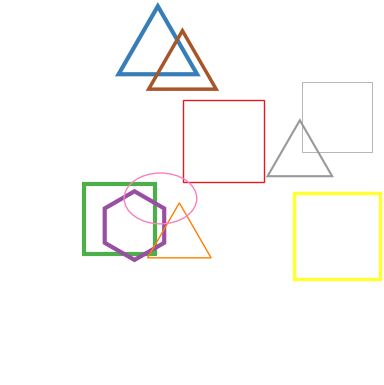[{"shape": "square", "thickness": 1, "radius": 0.53, "center": [0.581, 0.634]}, {"shape": "triangle", "thickness": 3, "radius": 0.59, "center": [0.41, 0.866]}, {"shape": "square", "thickness": 3, "radius": 0.46, "center": [0.311, 0.431]}, {"shape": "hexagon", "thickness": 3, "radius": 0.45, "center": [0.349, 0.414]}, {"shape": "triangle", "thickness": 1, "radius": 0.48, "center": [0.466, 0.378]}, {"shape": "square", "thickness": 2.5, "radius": 0.56, "center": [0.876, 0.386]}, {"shape": "triangle", "thickness": 2.5, "radius": 0.51, "center": [0.474, 0.819]}, {"shape": "oval", "thickness": 1, "radius": 0.47, "center": [0.417, 0.485]}, {"shape": "triangle", "thickness": 1.5, "radius": 0.48, "center": [0.779, 0.591]}, {"shape": "square", "thickness": 0.5, "radius": 0.46, "center": [0.876, 0.696]}]